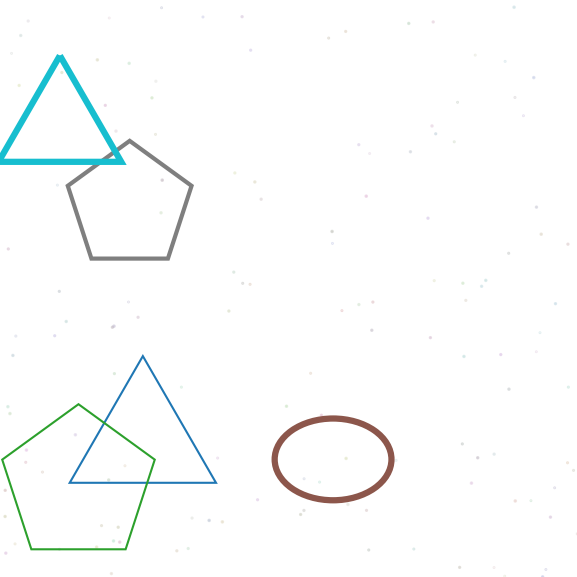[{"shape": "triangle", "thickness": 1, "radius": 0.73, "center": [0.247, 0.236]}, {"shape": "pentagon", "thickness": 1, "radius": 0.69, "center": [0.136, 0.16]}, {"shape": "oval", "thickness": 3, "radius": 0.51, "center": [0.577, 0.204]}, {"shape": "pentagon", "thickness": 2, "radius": 0.56, "center": [0.225, 0.643]}, {"shape": "triangle", "thickness": 3, "radius": 0.61, "center": [0.104, 0.78]}]